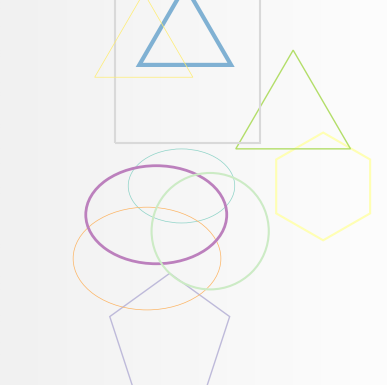[{"shape": "oval", "thickness": 0.5, "radius": 0.69, "center": [0.468, 0.517]}, {"shape": "hexagon", "thickness": 1.5, "radius": 0.7, "center": [0.834, 0.516]}, {"shape": "pentagon", "thickness": 1, "radius": 0.81, "center": [0.438, 0.127]}, {"shape": "triangle", "thickness": 3, "radius": 0.68, "center": [0.478, 0.9]}, {"shape": "oval", "thickness": 0.5, "radius": 0.95, "center": [0.379, 0.328]}, {"shape": "triangle", "thickness": 1, "radius": 0.85, "center": [0.757, 0.699]}, {"shape": "square", "thickness": 1.5, "radius": 0.94, "center": [0.483, 0.817]}, {"shape": "oval", "thickness": 2, "radius": 0.91, "center": [0.403, 0.442]}, {"shape": "circle", "thickness": 1.5, "radius": 0.76, "center": [0.542, 0.4]}, {"shape": "triangle", "thickness": 0.5, "radius": 0.73, "center": [0.371, 0.873]}]